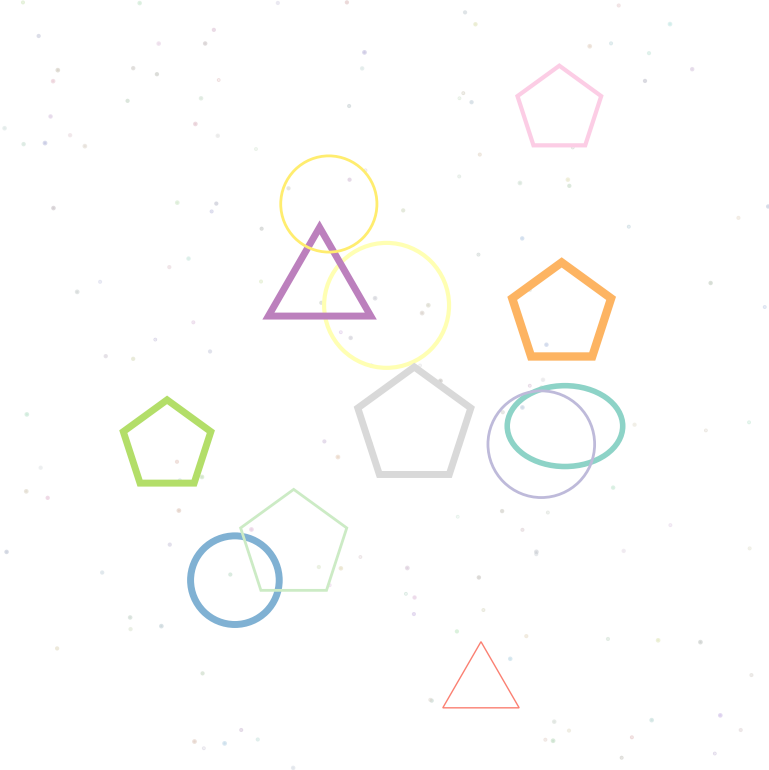[{"shape": "oval", "thickness": 2, "radius": 0.37, "center": [0.734, 0.447]}, {"shape": "circle", "thickness": 1.5, "radius": 0.41, "center": [0.502, 0.603]}, {"shape": "circle", "thickness": 1, "radius": 0.35, "center": [0.703, 0.423]}, {"shape": "triangle", "thickness": 0.5, "radius": 0.29, "center": [0.625, 0.109]}, {"shape": "circle", "thickness": 2.5, "radius": 0.29, "center": [0.305, 0.247]}, {"shape": "pentagon", "thickness": 3, "radius": 0.34, "center": [0.729, 0.592]}, {"shape": "pentagon", "thickness": 2.5, "radius": 0.3, "center": [0.217, 0.421]}, {"shape": "pentagon", "thickness": 1.5, "radius": 0.29, "center": [0.726, 0.858]}, {"shape": "pentagon", "thickness": 2.5, "radius": 0.39, "center": [0.538, 0.446]}, {"shape": "triangle", "thickness": 2.5, "radius": 0.38, "center": [0.415, 0.628]}, {"shape": "pentagon", "thickness": 1, "radius": 0.36, "center": [0.381, 0.292]}, {"shape": "circle", "thickness": 1, "radius": 0.31, "center": [0.427, 0.735]}]